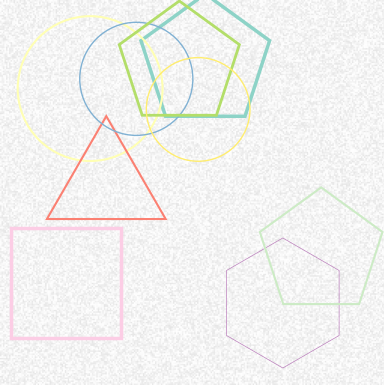[{"shape": "pentagon", "thickness": 2.5, "radius": 0.88, "center": [0.533, 0.84]}, {"shape": "circle", "thickness": 1.5, "radius": 0.94, "center": [0.234, 0.77]}, {"shape": "triangle", "thickness": 1.5, "radius": 0.89, "center": [0.276, 0.52]}, {"shape": "circle", "thickness": 1, "radius": 0.73, "center": [0.354, 0.795]}, {"shape": "pentagon", "thickness": 2, "radius": 0.82, "center": [0.466, 0.833]}, {"shape": "square", "thickness": 2.5, "radius": 0.72, "center": [0.171, 0.266]}, {"shape": "hexagon", "thickness": 0.5, "radius": 0.84, "center": [0.735, 0.213]}, {"shape": "pentagon", "thickness": 1.5, "radius": 0.84, "center": [0.834, 0.346]}, {"shape": "circle", "thickness": 1, "radius": 0.67, "center": [0.515, 0.716]}]